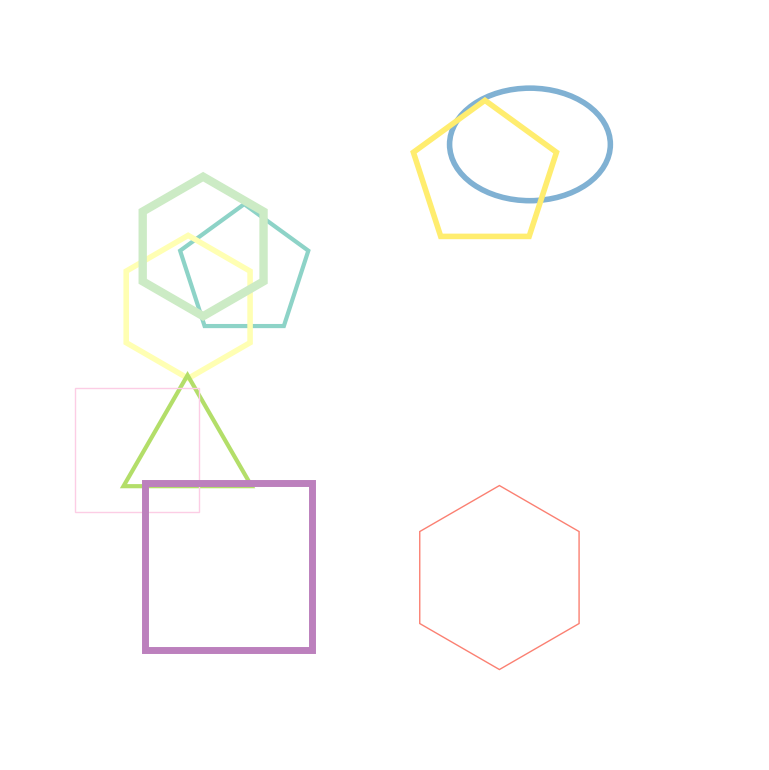[{"shape": "pentagon", "thickness": 1.5, "radius": 0.44, "center": [0.317, 0.647]}, {"shape": "hexagon", "thickness": 2, "radius": 0.46, "center": [0.244, 0.601]}, {"shape": "hexagon", "thickness": 0.5, "radius": 0.6, "center": [0.649, 0.25]}, {"shape": "oval", "thickness": 2, "radius": 0.52, "center": [0.688, 0.812]}, {"shape": "triangle", "thickness": 1.5, "radius": 0.48, "center": [0.244, 0.417]}, {"shape": "square", "thickness": 0.5, "radius": 0.4, "center": [0.178, 0.416]}, {"shape": "square", "thickness": 2.5, "radius": 0.54, "center": [0.296, 0.264]}, {"shape": "hexagon", "thickness": 3, "radius": 0.45, "center": [0.264, 0.68]}, {"shape": "pentagon", "thickness": 2, "radius": 0.49, "center": [0.63, 0.772]}]